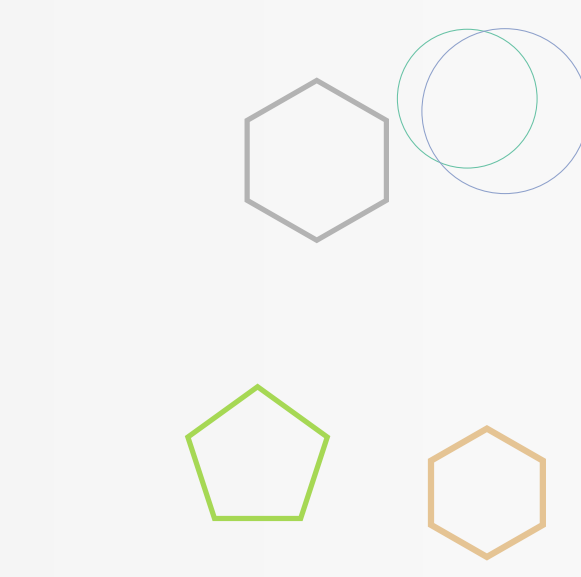[{"shape": "circle", "thickness": 0.5, "radius": 0.6, "center": [0.804, 0.828]}, {"shape": "circle", "thickness": 0.5, "radius": 0.71, "center": [0.869, 0.807]}, {"shape": "pentagon", "thickness": 2.5, "radius": 0.63, "center": [0.443, 0.203]}, {"shape": "hexagon", "thickness": 3, "radius": 0.56, "center": [0.838, 0.146]}, {"shape": "hexagon", "thickness": 2.5, "radius": 0.69, "center": [0.545, 0.721]}]